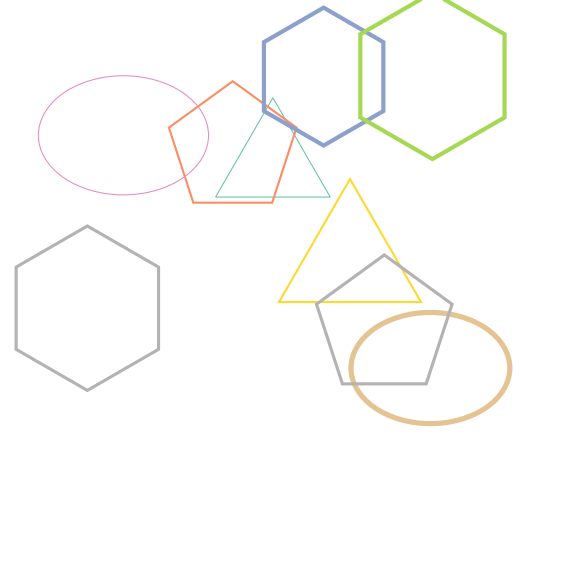[{"shape": "triangle", "thickness": 0.5, "radius": 0.57, "center": [0.473, 0.715]}, {"shape": "pentagon", "thickness": 1, "radius": 0.58, "center": [0.403, 0.742]}, {"shape": "hexagon", "thickness": 2, "radius": 0.6, "center": [0.56, 0.866]}, {"shape": "oval", "thickness": 0.5, "radius": 0.74, "center": [0.214, 0.765]}, {"shape": "hexagon", "thickness": 2, "radius": 0.72, "center": [0.749, 0.868]}, {"shape": "triangle", "thickness": 1, "radius": 0.71, "center": [0.606, 0.547]}, {"shape": "oval", "thickness": 2.5, "radius": 0.69, "center": [0.745, 0.362]}, {"shape": "pentagon", "thickness": 1.5, "radius": 0.62, "center": [0.665, 0.434]}, {"shape": "hexagon", "thickness": 1.5, "radius": 0.71, "center": [0.151, 0.465]}]